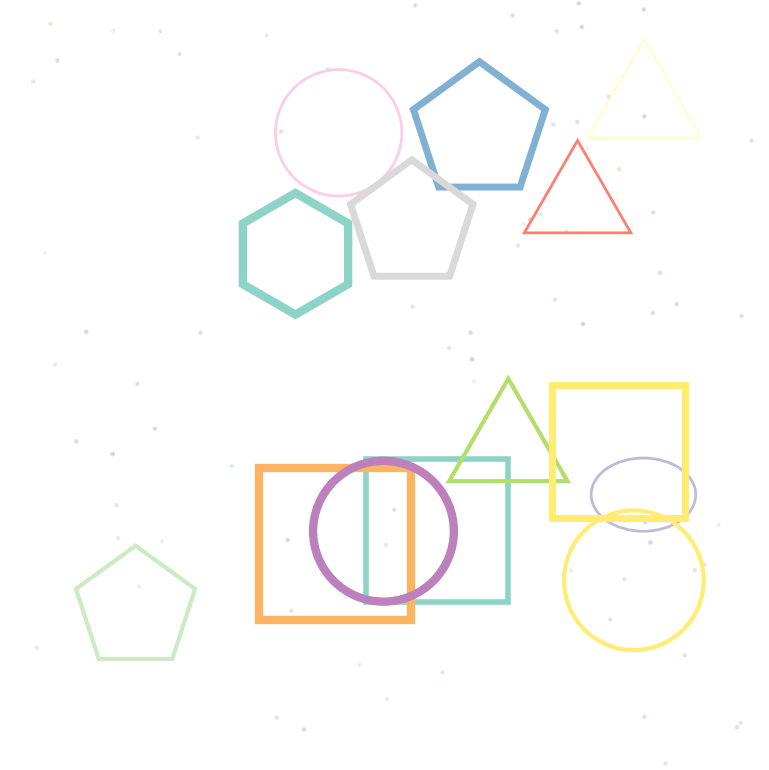[{"shape": "square", "thickness": 2, "radius": 0.46, "center": [0.568, 0.311]}, {"shape": "hexagon", "thickness": 3, "radius": 0.39, "center": [0.384, 0.67]}, {"shape": "triangle", "thickness": 0.5, "radius": 0.43, "center": [0.837, 0.863]}, {"shape": "oval", "thickness": 1, "radius": 0.34, "center": [0.836, 0.358]}, {"shape": "triangle", "thickness": 1, "radius": 0.4, "center": [0.75, 0.738]}, {"shape": "pentagon", "thickness": 2.5, "radius": 0.45, "center": [0.623, 0.83]}, {"shape": "square", "thickness": 3, "radius": 0.49, "center": [0.435, 0.294]}, {"shape": "triangle", "thickness": 1.5, "radius": 0.44, "center": [0.66, 0.419]}, {"shape": "circle", "thickness": 1, "radius": 0.41, "center": [0.44, 0.827]}, {"shape": "pentagon", "thickness": 2.5, "radius": 0.42, "center": [0.535, 0.709]}, {"shape": "circle", "thickness": 3, "radius": 0.46, "center": [0.498, 0.31]}, {"shape": "pentagon", "thickness": 1.5, "radius": 0.41, "center": [0.176, 0.21]}, {"shape": "square", "thickness": 2.5, "radius": 0.43, "center": [0.803, 0.413]}, {"shape": "circle", "thickness": 1.5, "radius": 0.45, "center": [0.823, 0.246]}]